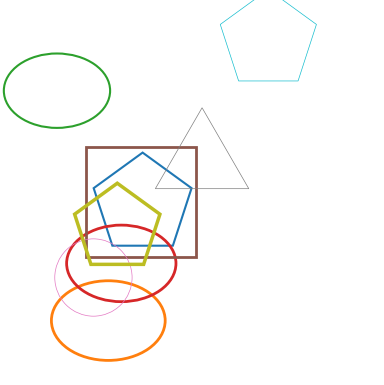[{"shape": "pentagon", "thickness": 1.5, "radius": 0.67, "center": [0.37, 0.47]}, {"shape": "oval", "thickness": 2, "radius": 0.74, "center": [0.281, 0.167]}, {"shape": "oval", "thickness": 1.5, "radius": 0.69, "center": [0.148, 0.764]}, {"shape": "oval", "thickness": 2, "radius": 0.71, "center": [0.315, 0.316]}, {"shape": "square", "thickness": 2, "radius": 0.71, "center": [0.366, 0.476]}, {"shape": "circle", "thickness": 0.5, "radius": 0.5, "center": [0.243, 0.279]}, {"shape": "triangle", "thickness": 0.5, "radius": 0.7, "center": [0.525, 0.58]}, {"shape": "pentagon", "thickness": 2.5, "radius": 0.58, "center": [0.305, 0.408]}, {"shape": "pentagon", "thickness": 0.5, "radius": 0.66, "center": [0.697, 0.896]}]